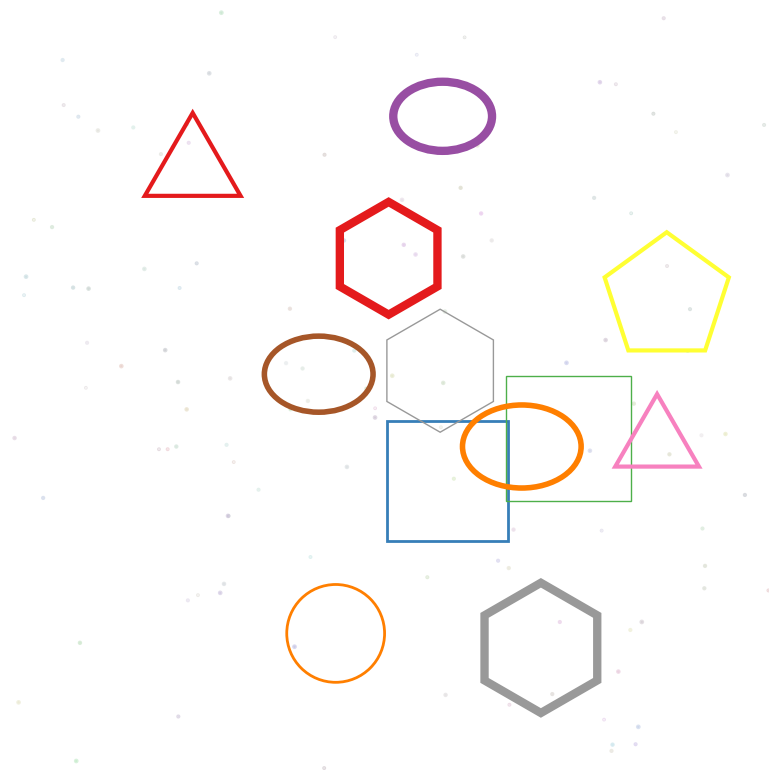[{"shape": "hexagon", "thickness": 3, "radius": 0.37, "center": [0.505, 0.665]}, {"shape": "triangle", "thickness": 1.5, "radius": 0.36, "center": [0.25, 0.782]}, {"shape": "square", "thickness": 1, "radius": 0.39, "center": [0.581, 0.375]}, {"shape": "square", "thickness": 0.5, "radius": 0.41, "center": [0.739, 0.431]}, {"shape": "oval", "thickness": 3, "radius": 0.32, "center": [0.575, 0.849]}, {"shape": "oval", "thickness": 2, "radius": 0.39, "center": [0.678, 0.42]}, {"shape": "circle", "thickness": 1, "radius": 0.32, "center": [0.436, 0.177]}, {"shape": "pentagon", "thickness": 1.5, "radius": 0.42, "center": [0.866, 0.614]}, {"shape": "oval", "thickness": 2, "radius": 0.35, "center": [0.414, 0.514]}, {"shape": "triangle", "thickness": 1.5, "radius": 0.31, "center": [0.853, 0.425]}, {"shape": "hexagon", "thickness": 0.5, "radius": 0.4, "center": [0.572, 0.519]}, {"shape": "hexagon", "thickness": 3, "radius": 0.42, "center": [0.702, 0.159]}]